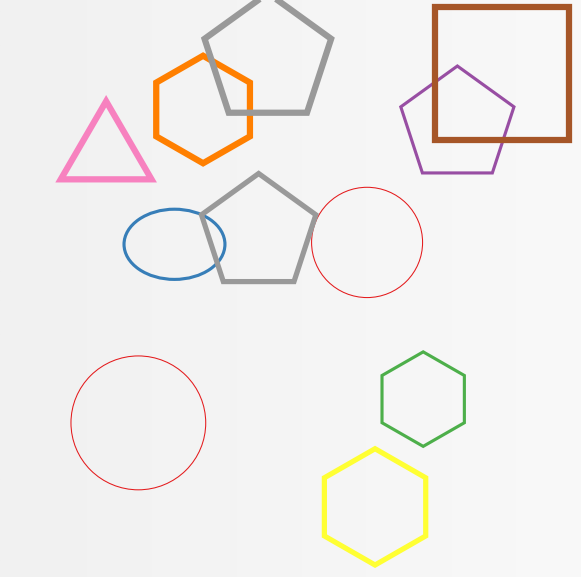[{"shape": "circle", "thickness": 0.5, "radius": 0.48, "center": [0.632, 0.579]}, {"shape": "circle", "thickness": 0.5, "radius": 0.58, "center": [0.238, 0.267]}, {"shape": "oval", "thickness": 1.5, "radius": 0.43, "center": [0.3, 0.576]}, {"shape": "hexagon", "thickness": 1.5, "radius": 0.41, "center": [0.728, 0.308]}, {"shape": "pentagon", "thickness": 1.5, "radius": 0.51, "center": [0.787, 0.782]}, {"shape": "hexagon", "thickness": 3, "radius": 0.47, "center": [0.349, 0.81]}, {"shape": "hexagon", "thickness": 2.5, "radius": 0.5, "center": [0.645, 0.121]}, {"shape": "square", "thickness": 3, "radius": 0.58, "center": [0.864, 0.872]}, {"shape": "triangle", "thickness": 3, "radius": 0.45, "center": [0.183, 0.734]}, {"shape": "pentagon", "thickness": 2.5, "radius": 0.52, "center": [0.445, 0.595]}, {"shape": "pentagon", "thickness": 3, "radius": 0.57, "center": [0.461, 0.897]}]